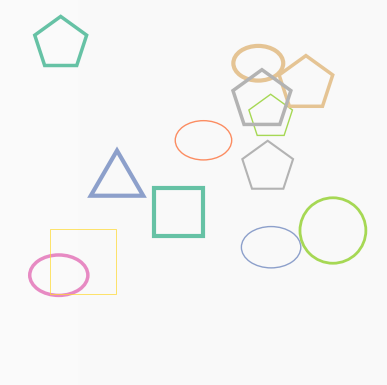[{"shape": "pentagon", "thickness": 2.5, "radius": 0.35, "center": [0.157, 0.887]}, {"shape": "square", "thickness": 3, "radius": 0.32, "center": [0.459, 0.449]}, {"shape": "oval", "thickness": 1, "radius": 0.36, "center": [0.525, 0.636]}, {"shape": "triangle", "thickness": 3, "radius": 0.39, "center": [0.302, 0.531]}, {"shape": "oval", "thickness": 1, "radius": 0.38, "center": [0.7, 0.358]}, {"shape": "oval", "thickness": 2.5, "radius": 0.38, "center": [0.152, 0.285]}, {"shape": "circle", "thickness": 2, "radius": 0.43, "center": [0.859, 0.401]}, {"shape": "pentagon", "thickness": 1, "radius": 0.3, "center": [0.698, 0.696]}, {"shape": "square", "thickness": 0.5, "radius": 0.42, "center": [0.214, 0.32]}, {"shape": "oval", "thickness": 3, "radius": 0.32, "center": [0.667, 0.836]}, {"shape": "pentagon", "thickness": 2.5, "radius": 0.36, "center": [0.789, 0.783]}, {"shape": "pentagon", "thickness": 2.5, "radius": 0.39, "center": [0.676, 0.74]}, {"shape": "pentagon", "thickness": 1.5, "radius": 0.34, "center": [0.691, 0.566]}]